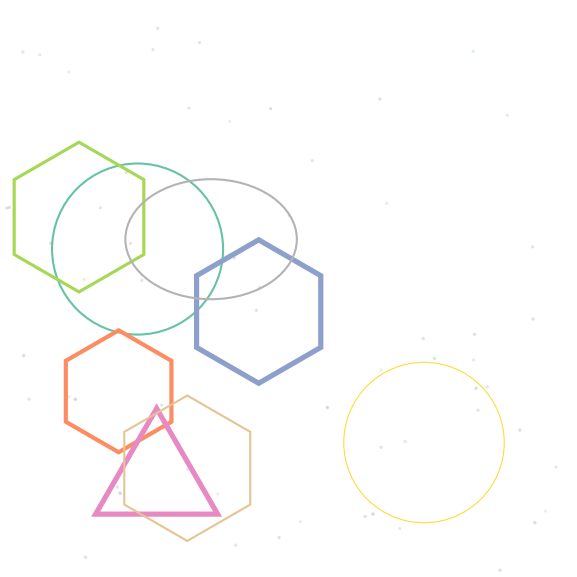[{"shape": "circle", "thickness": 1, "radius": 0.74, "center": [0.238, 0.568]}, {"shape": "hexagon", "thickness": 2, "radius": 0.53, "center": [0.205, 0.322]}, {"shape": "hexagon", "thickness": 2.5, "radius": 0.62, "center": [0.448, 0.46]}, {"shape": "triangle", "thickness": 2.5, "radius": 0.61, "center": [0.271, 0.17]}, {"shape": "hexagon", "thickness": 1.5, "radius": 0.65, "center": [0.137, 0.623]}, {"shape": "circle", "thickness": 0.5, "radius": 0.69, "center": [0.734, 0.233]}, {"shape": "hexagon", "thickness": 1, "radius": 0.63, "center": [0.324, 0.188]}, {"shape": "oval", "thickness": 1, "radius": 0.74, "center": [0.366, 0.585]}]